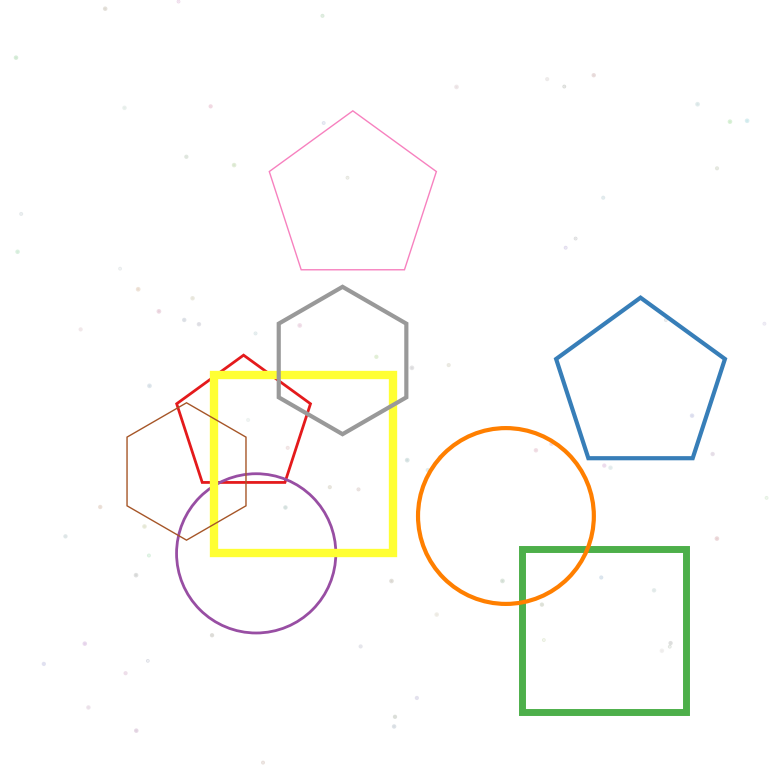[{"shape": "pentagon", "thickness": 1, "radius": 0.46, "center": [0.316, 0.447]}, {"shape": "pentagon", "thickness": 1.5, "radius": 0.58, "center": [0.832, 0.498]}, {"shape": "square", "thickness": 2.5, "radius": 0.53, "center": [0.784, 0.181]}, {"shape": "circle", "thickness": 1, "radius": 0.52, "center": [0.333, 0.281]}, {"shape": "circle", "thickness": 1.5, "radius": 0.57, "center": [0.657, 0.33]}, {"shape": "square", "thickness": 3, "radius": 0.58, "center": [0.394, 0.397]}, {"shape": "hexagon", "thickness": 0.5, "radius": 0.45, "center": [0.242, 0.388]}, {"shape": "pentagon", "thickness": 0.5, "radius": 0.57, "center": [0.458, 0.742]}, {"shape": "hexagon", "thickness": 1.5, "radius": 0.48, "center": [0.445, 0.532]}]